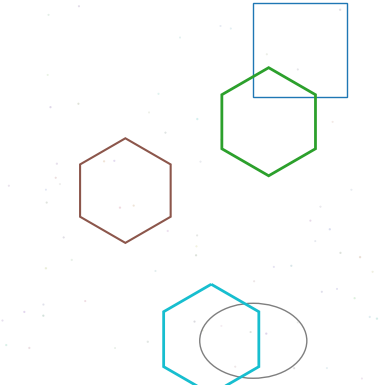[{"shape": "square", "thickness": 1, "radius": 0.61, "center": [0.778, 0.871]}, {"shape": "hexagon", "thickness": 2, "radius": 0.7, "center": [0.698, 0.684]}, {"shape": "hexagon", "thickness": 1.5, "radius": 0.68, "center": [0.326, 0.505]}, {"shape": "oval", "thickness": 1, "radius": 0.7, "center": [0.658, 0.115]}, {"shape": "hexagon", "thickness": 2, "radius": 0.71, "center": [0.549, 0.119]}]